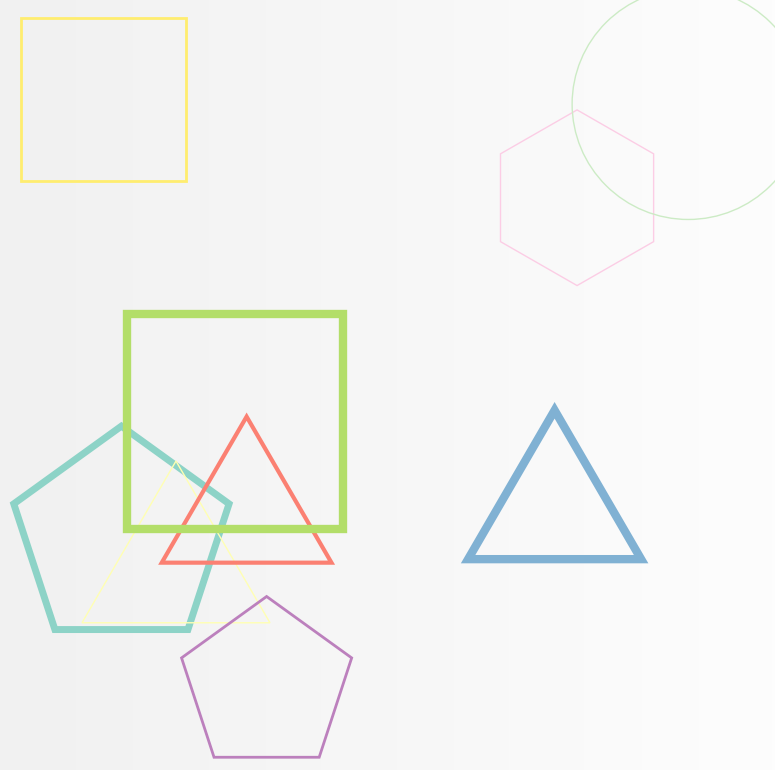[{"shape": "pentagon", "thickness": 2.5, "radius": 0.73, "center": [0.157, 0.301]}, {"shape": "triangle", "thickness": 0.5, "radius": 0.7, "center": [0.227, 0.261]}, {"shape": "triangle", "thickness": 1.5, "radius": 0.63, "center": [0.318, 0.332]}, {"shape": "triangle", "thickness": 3, "radius": 0.64, "center": [0.716, 0.338]}, {"shape": "square", "thickness": 3, "radius": 0.7, "center": [0.303, 0.453]}, {"shape": "hexagon", "thickness": 0.5, "radius": 0.57, "center": [0.745, 0.743]}, {"shape": "pentagon", "thickness": 1, "radius": 0.58, "center": [0.344, 0.11]}, {"shape": "circle", "thickness": 0.5, "radius": 0.75, "center": [0.888, 0.865]}, {"shape": "square", "thickness": 1, "radius": 0.53, "center": [0.134, 0.871]}]